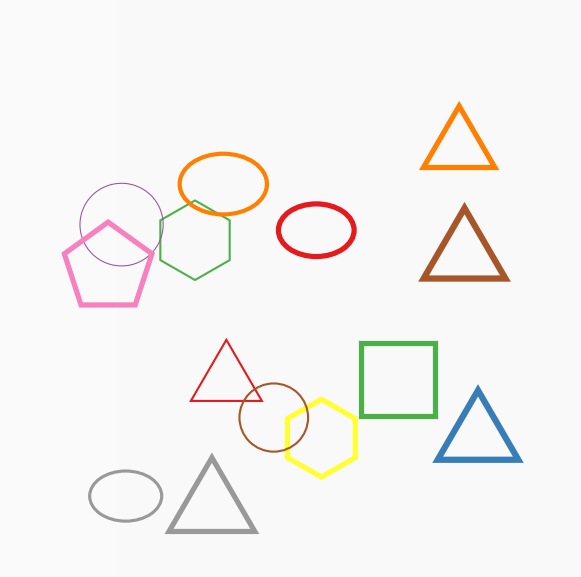[{"shape": "triangle", "thickness": 1, "radius": 0.35, "center": [0.389, 0.34]}, {"shape": "oval", "thickness": 2.5, "radius": 0.33, "center": [0.544, 0.6]}, {"shape": "triangle", "thickness": 3, "radius": 0.4, "center": [0.822, 0.243]}, {"shape": "square", "thickness": 2.5, "radius": 0.32, "center": [0.685, 0.342]}, {"shape": "hexagon", "thickness": 1, "radius": 0.34, "center": [0.336, 0.583]}, {"shape": "circle", "thickness": 0.5, "radius": 0.36, "center": [0.209, 0.61]}, {"shape": "triangle", "thickness": 2.5, "radius": 0.35, "center": [0.79, 0.745]}, {"shape": "oval", "thickness": 2, "radius": 0.38, "center": [0.384, 0.68]}, {"shape": "hexagon", "thickness": 2.5, "radius": 0.34, "center": [0.553, 0.24]}, {"shape": "triangle", "thickness": 3, "radius": 0.41, "center": [0.799, 0.557]}, {"shape": "circle", "thickness": 1, "radius": 0.3, "center": [0.471, 0.276]}, {"shape": "pentagon", "thickness": 2.5, "radius": 0.4, "center": [0.186, 0.535]}, {"shape": "triangle", "thickness": 2.5, "radius": 0.43, "center": [0.365, 0.121]}, {"shape": "oval", "thickness": 1.5, "radius": 0.31, "center": [0.216, 0.14]}]